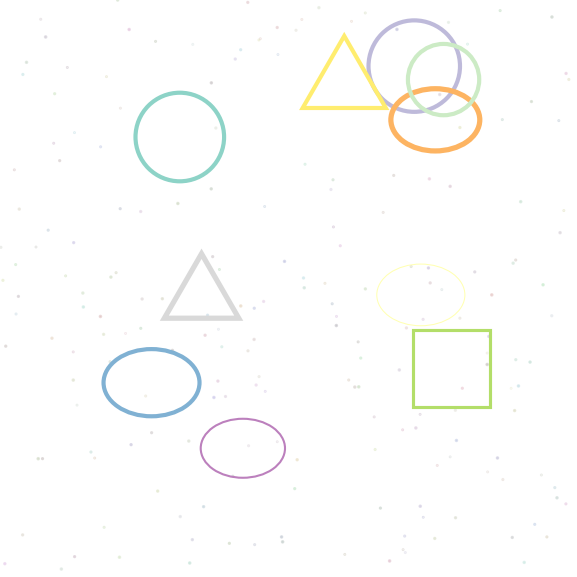[{"shape": "circle", "thickness": 2, "radius": 0.38, "center": [0.311, 0.762]}, {"shape": "oval", "thickness": 0.5, "radius": 0.38, "center": [0.729, 0.488]}, {"shape": "circle", "thickness": 2, "radius": 0.4, "center": [0.717, 0.885]}, {"shape": "oval", "thickness": 2, "radius": 0.42, "center": [0.262, 0.336]}, {"shape": "oval", "thickness": 2.5, "radius": 0.38, "center": [0.754, 0.792]}, {"shape": "square", "thickness": 1.5, "radius": 0.33, "center": [0.782, 0.361]}, {"shape": "triangle", "thickness": 2.5, "radius": 0.37, "center": [0.349, 0.485]}, {"shape": "oval", "thickness": 1, "radius": 0.36, "center": [0.421, 0.223]}, {"shape": "circle", "thickness": 2, "radius": 0.31, "center": [0.768, 0.861]}, {"shape": "triangle", "thickness": 2, "radius": 0.42, "center": [0.596, 0.854]}]